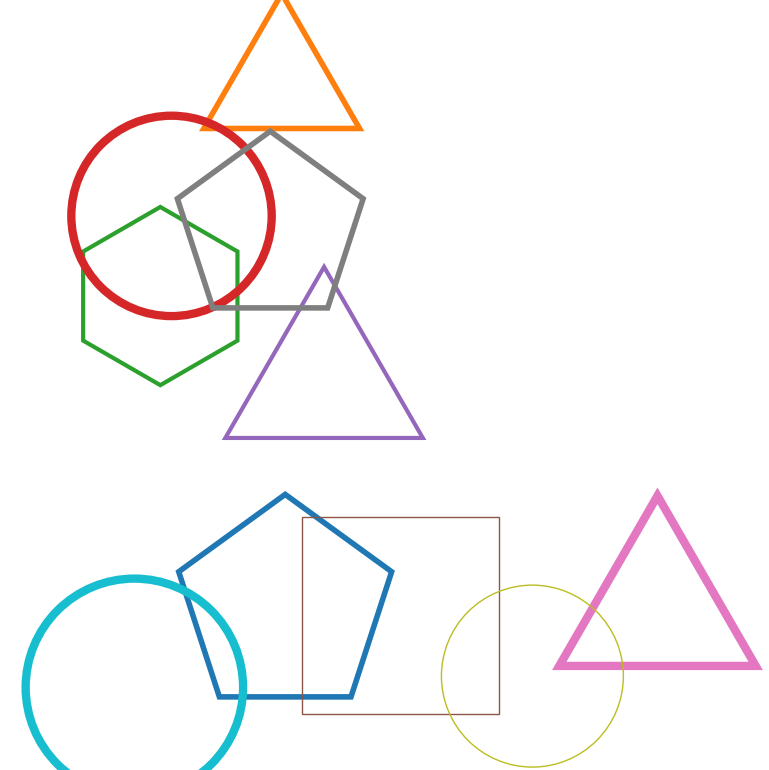[{"shape": "pentagon", "thickness": 2, "radius": 0.73, "center": [0.37, 0.213]}, {"shape": "triangle", "thickness": 2, "radius": 0.58, "center": [0.366, 0.892]}, {"shape": "hexagon", "thickness": 1.5, "radius": 0.58, "center": [0.208, 0.616]}, {"shape": "circle", "thickness": 3, "radius": 0.65, "center": [0.223, 0.72]}, {"shape": "triangle", "thickness": 1.5, "radius": 0.74, "center": [0.421, 0.505]}, {"shape": "square", "thickness": 0.5, "radius": 0.64, "center": [0.52, 0.201]}, {"shape": "triangle", "thickness": 3, "radius": 0.74, "center": [0.854, 0.209]}, {"shape": "pentagon", "thickness": 2, "radius": 0.63, "center": [0.351, 0.703]}, {"shape": "circle", "thickness": 0.5, "radius": 0.59, "center": [0.691, 0.122]}, {"shape": "circle", "thickness": 3, "radius": 0.71, "center": [0.175, 0.107]}]